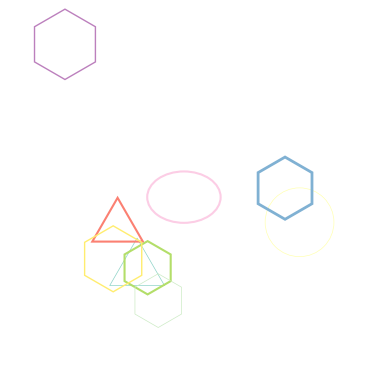[{"shape": "triangle", "thickness": 0.5, "radius": 0.41, "center": [0.356, 0.299]}, {"shape": "circle", "thickness": 0.5, "radius": 0.45, "center": [0.778, 0.423]}, {"shape": "triangle", "thickness": 1.5, "radius": 0.38, "center": [0.305, 0.41]}, {"shape": "hexagon", "thickness": 2, "radius": 0.4, "center": [0.74, 0.511]}, {"shape": "hexagon", "thickness": 1.5, "radius": 0.35, "center": [0.383, 0.304]}, {"shape": "oval", "thickness": 1.5, "radius": 0.48, "center": [0.478, 0.488]}, {"shape": "hexagon", "thickness": 1, "radius": 0.46, "center": [0.169, 0.885]}, {"shape": "hexagon", "thickness": 0.5, "radius": 0.35, "center": [0.411, 0.219]}, {"shape": "hexagon", "thickness": 1, "radius": 0.43, "center": [0.294, 0.328]}]